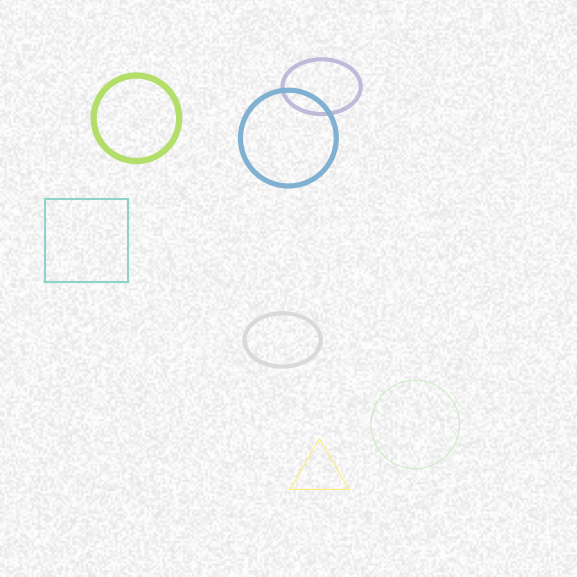[{"shape": "square", "thickness": 1, "radius": 0.36, "center": [0.15, 0.583]}, {"shape": "oval", "thickness": 2, "radius": 0.34, "center": [0.557, 0.849]}, {"shape": "circle", "thickness": 2.5, "radius": 0.41, "center": [0.499, 0.76]}, {"shape": "circle", "thickness": 3, "radius": 0.37, "center": [0.236, 0.794]}, {"shape": "oval", "thickness": 2, "radius": 0.33, "center": [0.489, 0.411]}, {"shape": "circle", "thickness": 0.5, "radius": 0.38, "center": [0.719, 0.264]}, {"shape": "triangle", "thickness": 0.5, "radius": 0.29, "center": [0.553, 0.181]}]